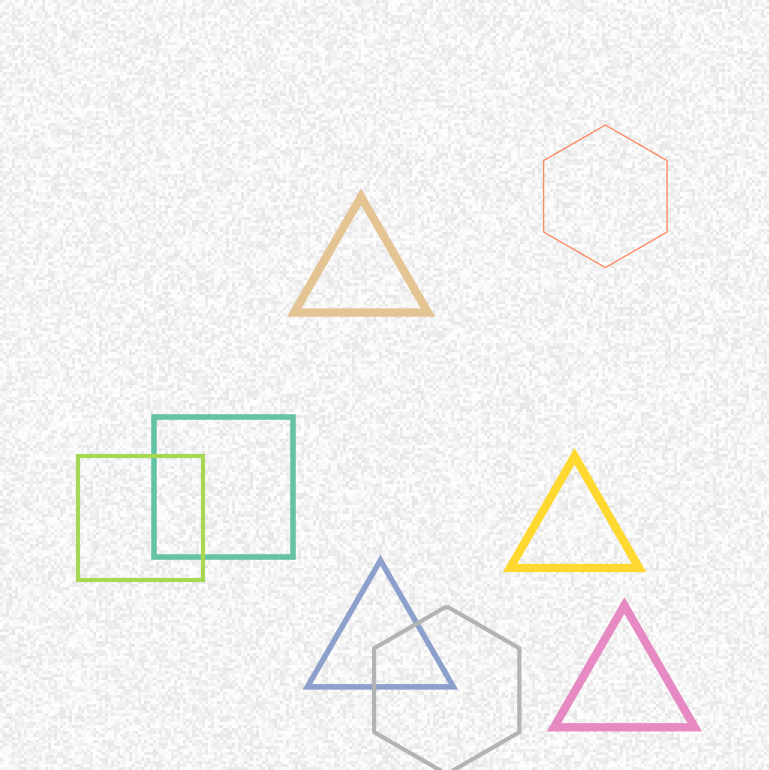[{"shape": "square", "thickness": 2, "radius": 0.45, "center": [0.29, 0.368]}, {"shape": "hexagon", "thickness": 0.5, "radius": 0.46, "center": [0.786, 0.745]}, {"shape": "triangle", "thickness": 2, "radius": 0.55, "center": [0.494, 0.163]}, {"shape": "triangle", "thickness": 3, "radius": 0.53, "center": [0.811, 0.108]}, {"shape": "square", "thickness": 1.5, "radius": 0.4, "center": [0.182, 0.327]}, {"shape": "triangle", "thickness": 3, "radius": 0.48, "center": [0.746, 0.311]}, {"shape": "triangle", "thickness": 3, "radius": 0.5, "center": [0.469, 0.644]}, {"shape": "hexagon", "thickness": 1.5, "radius": 0.54, "center": [0.58, 0.104]}]